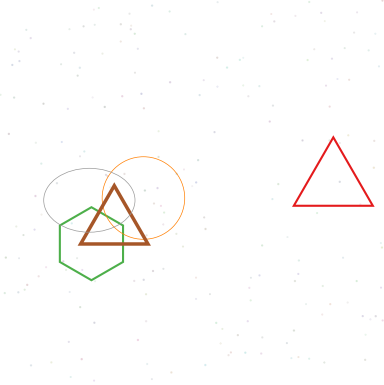[{"shape": "triangle", "thickness": 1.5, "radius": 0.59, "center": [0.866, 0.525]}, {"shape": "hexagon", "thickness": 1.5, "radius": 0.47, "center": [0.238, 0.367]}, {"shape": "circle", "thickness": 0.5, "radius": 0.54, "center": [0.373, 0.486]}, {"shape": "triangle", "thickness": 2.5, "radius": 0.5, "center": [0.297, 0.417]}, {"shape": "oval", "thickness": 0.5, "radius": 0.59, "center": [0.232, 0.48]}]